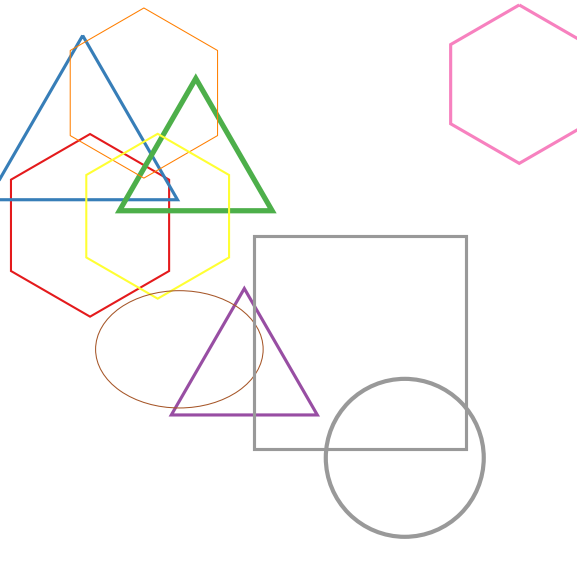[{"shape": "hexagon", "thickness": 1, "radius": 0.79, "center": [0.156, 0.609]}, {"shape": "triangle", "thickness": 1.5, "radius": 0.95, "center": [0.143, 0.748]}, {"shape": "triangle", "thickness": 2.5, "radius": 0.76, "center": [0.339, 0.711]}, {"shape": "triangle", "thickness": 1.5, "radius": 0.73, "center": [0.423, 0.354]}, {"shape": "hexagon", "thickness": 0.5, "radius": 0.74, "center": [0.249, 0.838]}, {"shape": "hexagon", "thickness": 1, "radius": 0.71, "center": [0.273, 0.625]}, {"shape": "oval", "thickness": 0.5, "radius": 0.73, "center": [0.311, 0.394]}, {"shape": "hexagon", "thickness": 1.5, "radius": 0.69, "center": [0.899, 0.853]}, {"shape": "circle", "thickness": 2, "radius": 0.68, "center": [0.701, 0.206]}, {"shape": "square", "thickness": 1.5, "radius": 0.92, "center": [0.623, 0.406]}]